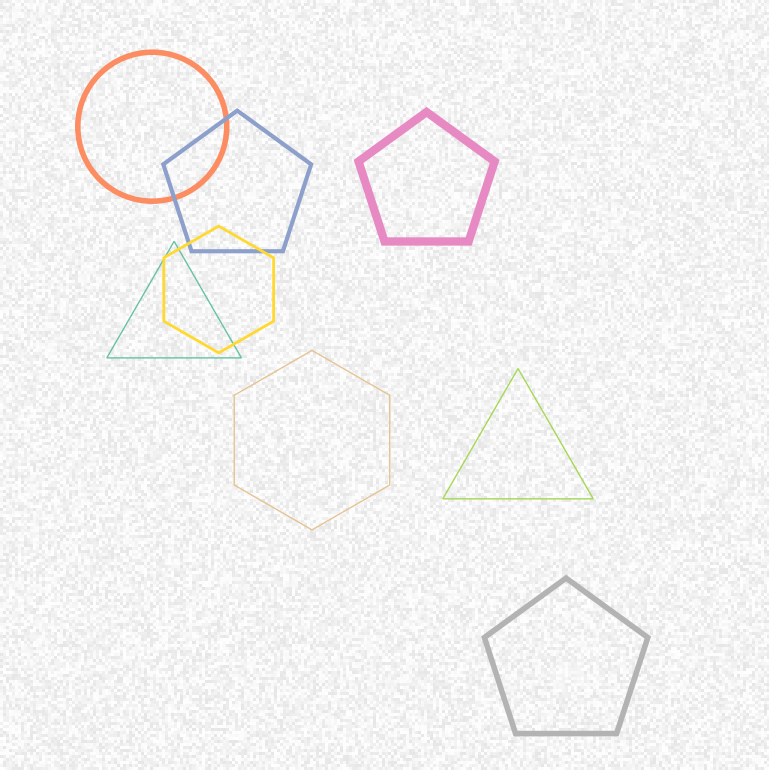[{"shape": "triangle", "thickness": 0.5, "radius": 0.5, "center": [0.226, 0.586]}, {"shape": "circle", "thickness": 2, "radius": 0.48, "center": [0.198, 0.835]}, {"shape": "pentagon", "thickness": 1.5, "radius": 0.5, "center": [0.308, 0.755]}, {"shape": "pentagon", "thickness": 3, "radius": 0.46, "center": [0.554, 0.762]}, {"shape": "triangle", "thickness": 0.5, "radius": 0.56, "center": [0.673, 0.409]}, {"shape": "hexagon", "thickness": 1, "radius": 0.41, "center": [0.284, 0.624]}, {"shape": "hexagon", "thickness": 0.5, "radius": 0.58, "center": [0.405, 0.428]}, {"shape": "pentagon", "thickness": 2, "radius": 0.56, "center": [0.735, 0.138]}]